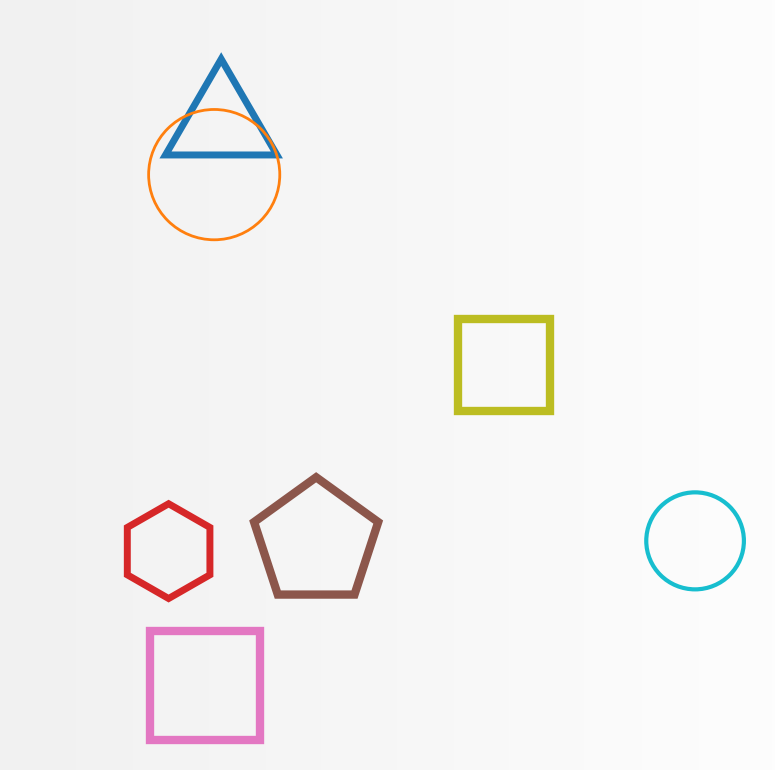[{"shape": "triangle", "thickness": 2.5, "radius": 0.41, "center": [0.285, 0.84]}, {"shape": "circle", "thickness": 1, "radius": 0.42, "center": [0.276, 0.773]}, {"shape": "hexagon", "thickness": 2.5, "radius": 0.31, "center": [0.218, 0.284]}, {"shape": "pentagon", "thickness": 3, "radius": 0.42, "center": [0.408, 0.296]}, {"shape": "square", "thickness": 3, "radius": 0.35, "center": [0.265, 0.109]}, {"shape": "square", "thickness": 3, "radius": 0.3, "center": [0.65, 0.526]}, {"shape": "circle", "thickness": 1.5, "radius": 0.31, "center": [0.897, 0.298]}]